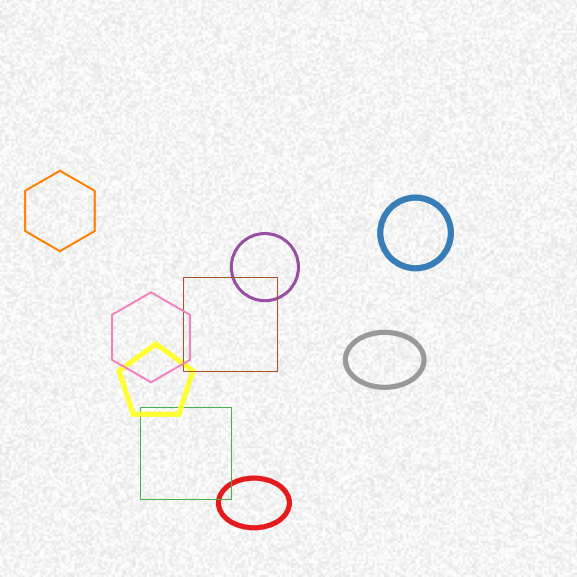[{"shape": "oval", "thickness": 2.5, "radius": 0.31, "center": [0.44, 0.128]}, {"shape": "circle", "thickness": 3, "radius": 0.31, "center": [0.72, 0.596]}, {"shape": "square", "thickness": 0.5, "radius": 0.4, "center": [0.321, 0.215]}, {"shape": "circle", "thickness": 1.5, "radius": 0.29, "center": [0.459, 0.537]}, {"shape": "hexagon", "thickness": 1, "radius": 0.35, "center": [0.104, 0.634]}, {"shape": "pentagon", "thickness": 2.5, "radius": 0.34, "center": [0.27, 0.336]}, {"shape": "square", "thickness": 0.5, "radius": 0.41, "center": [0.399, 0.438]}, {"shape": "hexagon", "thickness": 1, "radius": 0.39, "center": [0.261, 0.415]}, {"shape": "oval", "thickness": 2.5, "radius": 0.34, "center": [0.666, 0.376]}]